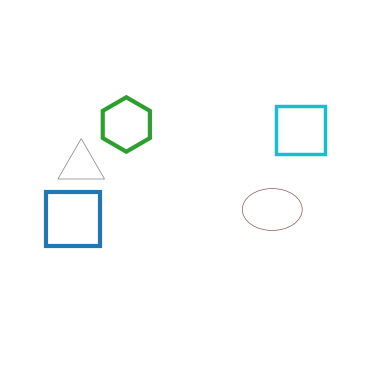[{"shape": "square", "thickness": 3, "radius": 0.35, "center": [0.19, 0.431]}, {"shape": "hexagon", "thickness": 3, "radius": 0.35, "center": [0.328, 0.677]}, {"shape": "oval", "thickness": 0.5, "radius": 0.39, "center": [0.707, 0.456]}, {"shape": "triangle", "thickness": 0.5, "radius": 0.35, "center": [0.211, 0.57]}, {"shape": "square", "thickness": 2.5, "radius": 0.32, "center": [0.78, 0.662]}]